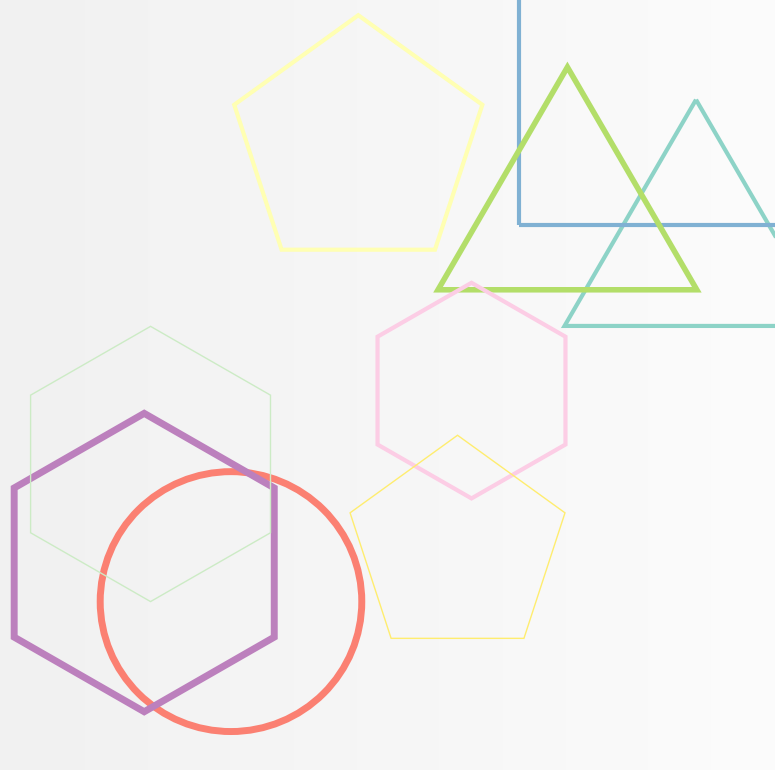[{"shape": "triangle", "thickness": 1.5, "radius": 0.98, "center": [0.898, 0.675]}, {"shape": "pentagon", "thickness": 1.5, "radius": 0.84, "center": [0.462, 0.812]}, {"shape": "circle", "thickness": 2.5, "radius": 0.84, "center": [0.298, 0.219]}, {"shape": "square", "thickness": 1.5, "radius": 0.89, "center": [0.849, 0.886]}, {"shape": "triangle", "thickness": 2, "radius": 0.96, "center": [0.732, 0.72]}, {"shape": "hexagon", "thickness": 1.5, "radius": 0.7, "center": [0.608, 0.493]}, {"shape": "hexagon", "thickness": 2.5, "radius": 0.97, "center": [0.186, 0.269]}, {"shape": "hexagon", "thickness": 0.5, "radius": 0.89, "center": [0.194, 0.397]}, {"shape": "pentagon", "thickness": 0.5, "radius": 0.73, "center": [0.59, 0.289]}]